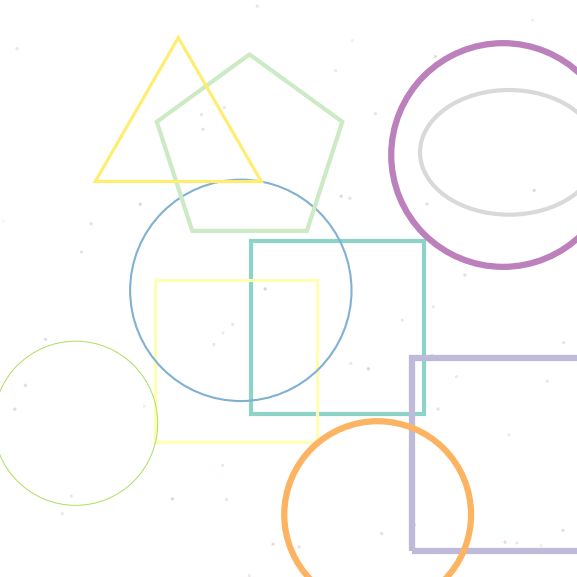[{"shape": "square", "thickness": 2, "radius": 0.75, "center": [0.584, 0.433]}, {"shape": "square", "thickness": 1.5, "radius": 0.7, "center": [0.409, 0.375]}, {"shape": "square", "thickness": 3, "radius": 0.84, "center": [0.881, 0.212]}, {"shape": "circle", "thickness": 1, "radius": 0.96, "center": [0.417, 0.496]}, {"shape": "circle", "thickness": 3, "radius": 0.81, "center": [0.654, 0.108]}, {"shape": "circle", "thickness": 0.5, "radius": 0.71, "center": [0.131, 0.266]}, {"shape": "oval", "thickness": 2, "radius": 0.77, "center": [0.881, 0.735]}, {"shape": "circle", "thickness": 3, "radius": 0.97, "center": [0.871, 0.731]}, {"shape": "pentagon", "thickness": 2, "radius": 0.84, "center": [0.432, 0.736]}, {"shape": "triangle", "thickness": 1.5, "radius": 0.83, "center": [0.309, 0.768]}]